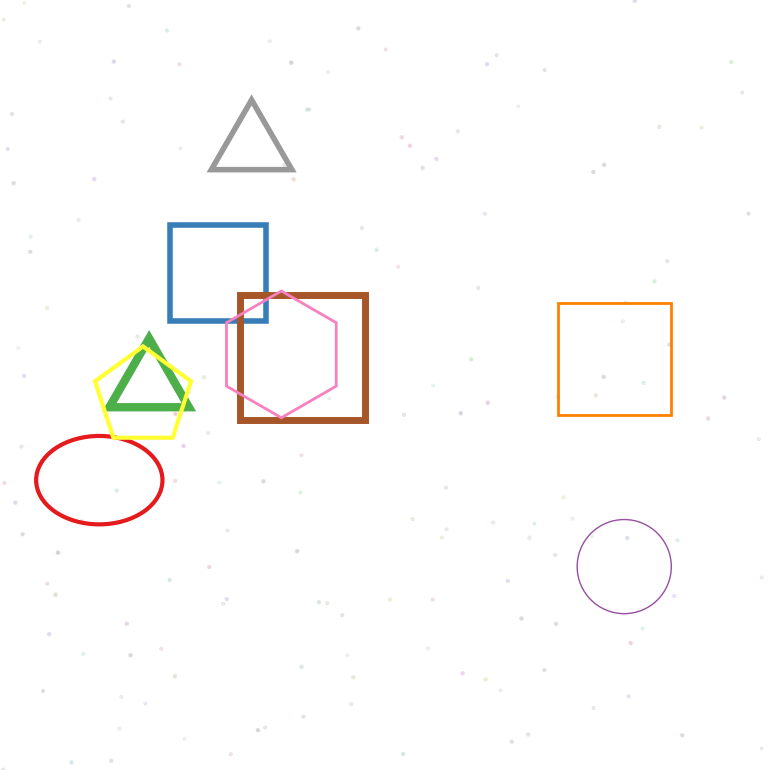[{"shape": "oval", "thickness": 1.5, "radius": 0.41, "center": [0.129, 0.376]}, {"shape": "square", "thickness": 2, "radius": 0.31, "center": [0.283, 0.645]}, {"shape": "triangle", "thickness": 3, "radius": 0.3, "center": [0.194, 0.501]}, {"shape": "circle", "thickness": 0.5, "radius": 0.31, "center": [0.811, 0.264]}, {"shape": "square", "thickness": 1, "radius": 0.36, "center": [0.798, 0.533]}, {"shape": "pentagon", "thickness": 1.5, "radius": 0.33, "center": [0.186, 0.485]}, {"shape": "square", "thickness": 2.5, "radius": 0.41, "center": [0.393, 0.535]}, {"shape": "hexagon", "thickness": 1, "radius": 0.41, "center": [0.365, 0.54]}, {"shape": "triangle", "thickness": 2, "radius": 0.3, "center": [0.327, 0.81]}]